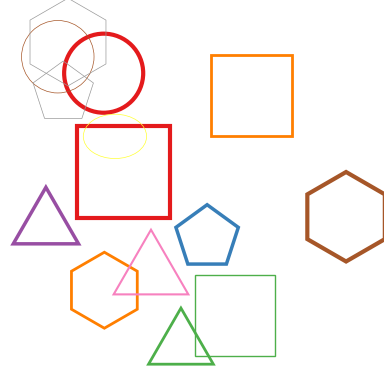[{"shape": "circle", "thickness": 3, "radius": 0.51, "center": [0.269, 0.81]}, {"shape": "square", "thickness": 3, "radius": 0.6, "center": [0.32, 0.553]}, {"shape": "pentagon", "thickness": 2.5, "radius": 0.43, "center": [0.538, 0.383]}, {"shape": "square", "thickness": 1, "radius": 0.52, "center": [0.611, 0.181]}, {"shape": "triangle", "thickness": 2, "radius": 0.49, "center": [0.47, 0.103]}, {"shape": "triangle", "thickness": 2.5, "radius": 0.49, "center": [0.119, 0.416]}, {"shape": "hexagon", "thickness": 2, "radius": 0.49, "center": [0.271, 0.246]}, {"shape": "square", "thickness": 2, "radius": 0.53, "center": [0.653, 0.752]}, {"shape": "oval", "thickness": 0.5, "radius": 0.41, "center": [0.299, 0.646]}, {"shape": "hexagon", "thickness": 3, "radius": 0.58, "center": [0.899, 0.437]}, {"shape": "circle", "thickness": 0.5, "radius": 0.47, "center": [0.15, 0.853]}, {"shape": "triangle", "thickness": 1.5, "radius": 0.56, "center": [0.392, 0.291]}, {"shape": "hexagon", "thickness": 0.5, "radius": 0.57, "center": [0.177, 0.891]}, {"shape": "pentagon", "thickness": 0.5, "radius": 0.41, "center": [0.164, 0.759]}]